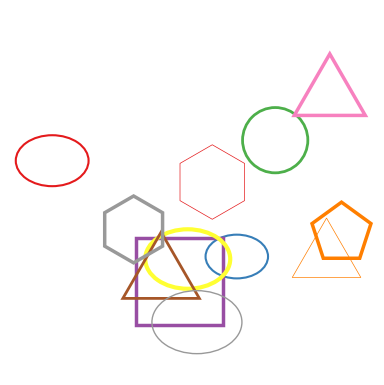[{"shape": "hexagon", "thickness": 0.5, "radius": 0.48, "center": [0.551, 0.527]}, {"shape": "oval", "thickness": 1.5, "radius": 0.47, "center": [0.136, 0.583]}, {"shape": "oval", "thickness": 1.5, "radius": 0.41, "center": [0.615, 0.334]}, {"shape": "circle", "thickness": 2, "radius": 0.42, "center": [0.715, 0.636]}, {"shape": "square", "thickness": 2.5, "radius": 0.56, "center": [0.466, 0.269]}, {"shape": "pentagon", "thickness": 2.5, "radius": 0.4, "center": [0.887, 0.394]}, {"shape": "triangle", "thickness": 0.5, "radius": 0.51, "center": [0.848, 0.331]}, {"shape": "oval", "thickness": 3, "radius": 0.55, "center": [0.488, 0.327]}, {"shape": "triangle", "thickness": 2, "radius": 0.57, "center": [0.418, 0.282]}, {"shape": "triangle", "thickness": 2.5, "radius": 0.53, "center": [0.857, 0.753]}, {"shape": "hexagon", "thickness": 2.5, "radius": 0.43, "center": [0.347, 0.404]}, {"shape": "oval", "thickness": 1, "radius": 0.58, "center": [0.511, 0.163]}]